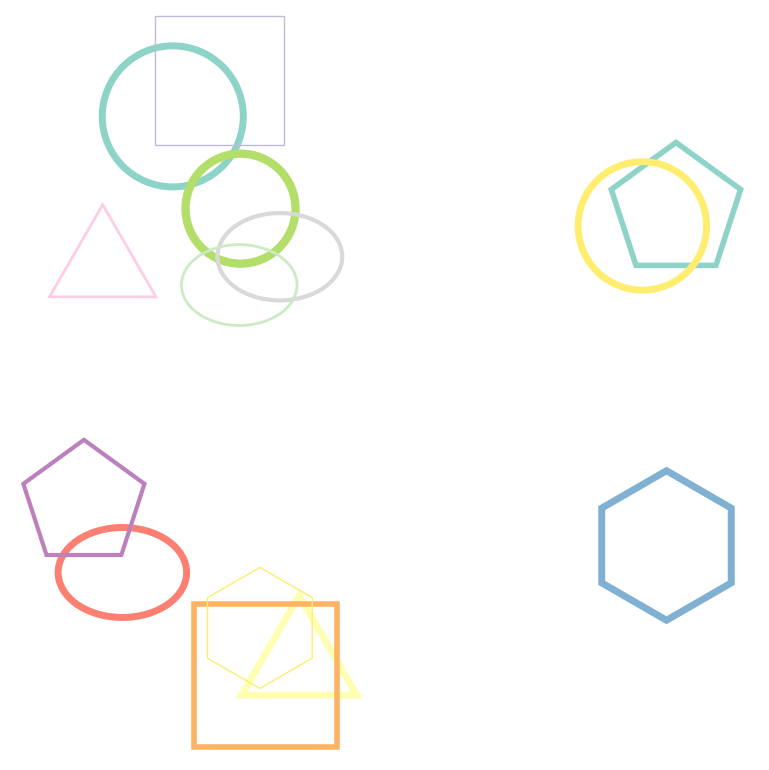[{"shape": "circle", "thickness": 2.5, "radius": 0.46, "center": [0.224, 0.849]}, {"shape": "pentagon", "thickness": 2, "radius": 0.44, "center": [0.878, 0.727]}, {"shape": "triangle", "thickness": 2.5, "radius": 0.43, "center": [0.389, 0.14]}, {"shape": "square", "thickness": 0.5, "radius": 0.42, "center": [0.286, 0.895]}, {"shape": "oval", "thickness": 2.5, "radius": 0.42, "center": [0.159, 0.257]}, {"shape": "hexagon", "thickness": 2.5, "radius": 0.49, "center": [0.866, 0.292]}, {"shape": "square", "thickness": 2, "radius": 0.47, "center": [0.345, 0.122]}, {"shape": "circle", "thickness": 3, "radius": 0.36, "center": [0.312, 0.729]}, {"shape": "triangle", "thickness": 1, "radius": 0.4, "center": [0.133, 0.654]}, {"shape": "oval", "thickness": 1.5, "radius": 0.41, "center": [0.363, 0.667]}, {"shape": "pentagon", "thickness": 1.5, "radius": 0.41, "center": [0.109, 0.346]}, {"shape": "oval", "thickness": 1, "radius": 0.38, "center": [0.311, 0.63]}, {"shape": "hexagon", "thickness": 0.5, "radius": 0.39, "center": [0.337, 0.185]}, {"shape": "circle", "thickness": 2.5, "radius": 0.42, "center": [0.834, 0.707]}]